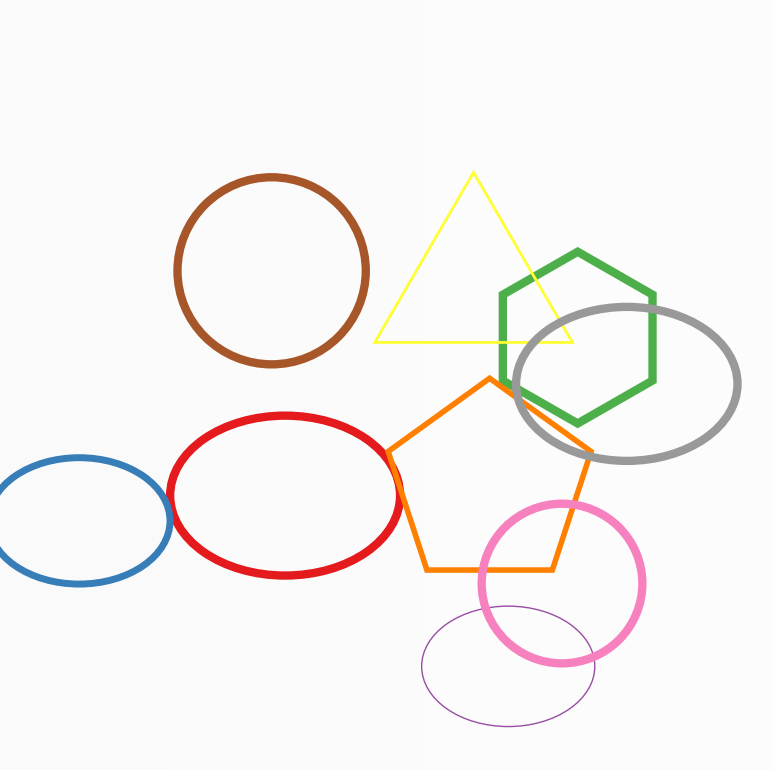[{"shape": "oval", "thickness": 3, "radius": 0.74, "center": [0.368, 0.356]}, {"shape": "oval", "thickness": 2.5, "radius": 0.59, "center": [0.102, 0.324]}, {"shape": "hexagon", "thickness": 3, "radius": 0.56, "center": [0.745, 0.562]}, {"shape": "oval", "thickness": 0.5, "radius": 0.56, "center": [0.656, 0.135]}, {"shape": "pentagon", "thickness": 2, "radius": 0.69, "center": [0.632, 0.371]}, {"shape": "triangle", "thickness": 1, "radius": 0.74, "center": [0.611, 0.629]}, {"shape": "circle", "thickness": 3, "radius": 0.61, "center": [0.35, 0.648]}, {"shape": "circle", "thickness": 3, "radius": 0.52, "center": [0.725, 0.242]}, {"shape": "oval", "thickness": 3, "radius": 0.71, "center": [0.809, 0.501]}]